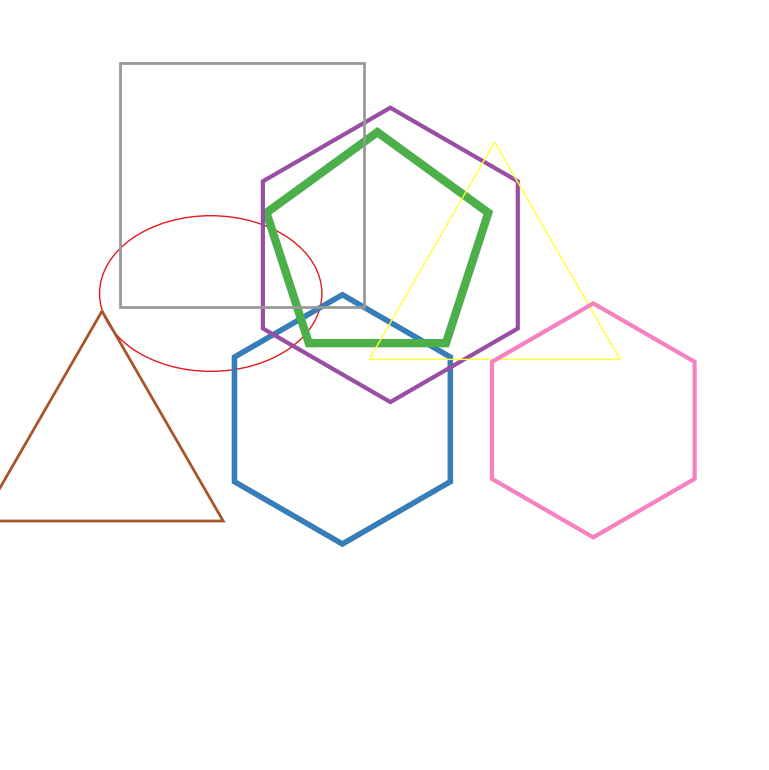[{"shape": "oval", "thickness": 0.5, "radius": 0.72, "center": [0.274, 0.619]}, {"shape": "hexagon", "thickness": 2, "radius": 0.81, "center": [0.445, 0.455]}, {"shape": "pentagon", "thickness": 3, "radius": 0.76, "center": [0.49, 0.677]}, {"shape": "hexagon", "thickness": 1.5, "radius": 0.96, "center": [0.507, 0.669]}, {"shape": "triangle", "thickness": 0.5, "radius": 0.94, "center": [0.642, 0.627]}, {"shape": "triangle", "thickness": 1, "radius": 0.91, "center": [0.132, 0.414]}, {"shape": "hexagon", "thickness": 1.5, "radius": 0.76, "center": [0.771, 0.454]}, {"shape": "square", "thickness": 1, "radius": 0.79, "center": [0.315, 0.76]}]